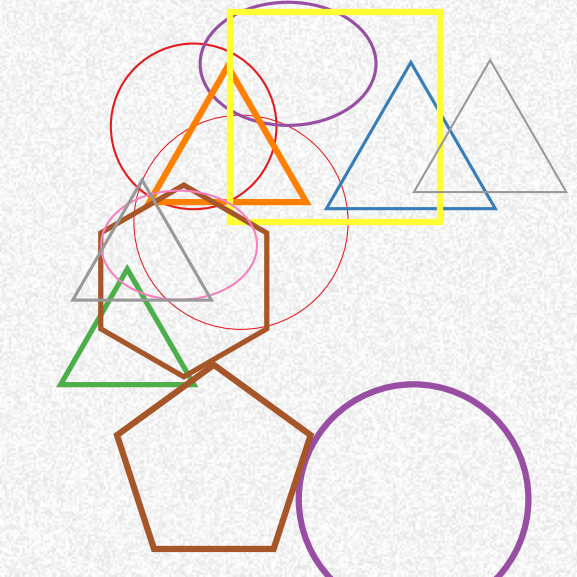[{"shape": "circle", "thickness": 0.5, "radius": 0.93, "center": [0.417, 0.614]}, {"shape": "circle", "thickness": 1, "radius": 0.72, "center": [0.335, 0.78]}, {"shape": "triangle", "thickness": 1.5, "radius": 0.84, "center": [0.711, 0.722]}, {"shape": "triangle", "thickness": 2.5, "radius": 0.67, "center": [0.22, 0.4]}, {"shape": "oval", "thickness": 1.5, "radius": 0.76, "center": [0.499, 0.889]}, {"shape": "circle", "thickness": 3, "radius": 0.99, "center": [0.716, 0.135]}, {"shape": "triangle", "thickness": 3, "radius": 0.78, "center": [0.394, 0.728]}, {"shape": "square", "thickness": 3, "radius": 0.91, "center": [0.58, 0.797]}, {"shape": "hexagon", "thickness": 2.5, "radius": 0.83, "center": [0.318, 0.513]}, {"shape": "pentagon", "thickness": 3, "radius": 0.88, "center": [0.37, 0.191]}, {"shape": "oval", "thickness": 1, "radius": 0.67, "center": [0.31, 0.575]}, {"shape": "triangle", "thickness": 1, "radius": 0.76, "center": [0.849, 0.743]}, {"shape": "triangle", "thickness": 1.5, "radius": 0.69, "center": [0.246, 0.549]}]